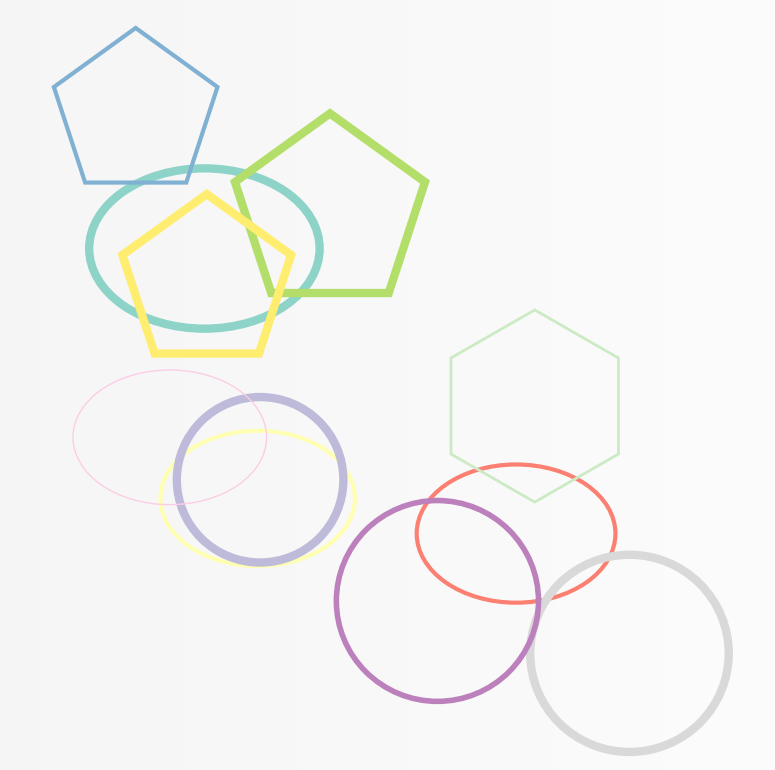[{"shape": "oval", "thickness": 3, "radius": 0.74, "center": [0.264, 0.677]}, {"shape": "oval", "thickness": 1.5, "radius": 0.63, "center": [0.332, 0.353]}, {"shape": "circle", "thickness": 3, "radius": 0.54, "center": [0.336, 0.377]}, {"shape": "oval", "thickness": 1.5, "radius": 0.64, "center": [0.666, 0.307]}, {"shape": "pentagon", "thickness": 1.5, "radius": 0.55, "center": [0.175, 0.853]}, {"shape": "pentagon", "thickness": 3, "radius": 0.64, "center": [0.426, 0.724]}, {"shape": "oval", "thickness": 0.5, "radius": 0.62, "center": [0.219, 0.432]}, {"shape": "circle", "thickness": 3, "radius": 0.64, "center": [0.812, 0.151]}, {"shape": "circle", "thickness": 2, "radius": 0.65, "center": [0.564, 0.22]}, {"shape": "hexagon", "thickness": 1, "radius": 0.62, "center": [0.69, 0.473]}, {"shape": "pentagon", "thickness": 3, "radius": 0.57, "center": [0.267, 0.633]}]